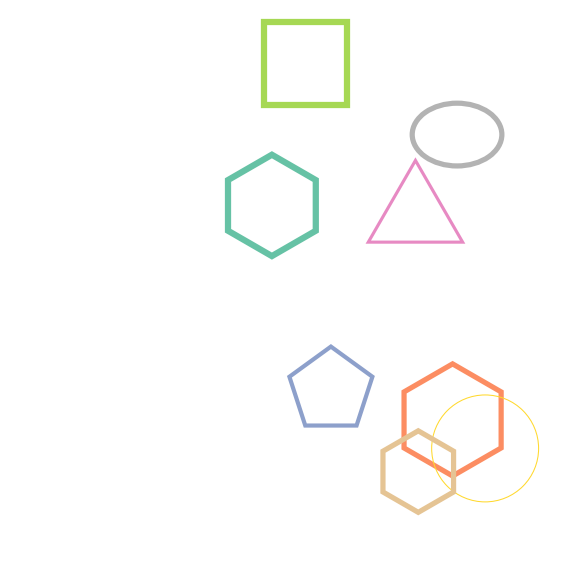[{"shape": "hexagon", "thickness": 3, "radius": 0.44, "center": [0.471, 0.643]}, {"shape": "hexagon", "thickness": 2.5, "radius": 0.49, "center": [0.784, 0.272]}, {"shape": "pentagon", "thickness": 2, "radius": 0.38, "center": [0.573, 0.323]}, {"shape": "triangle", "thickness": 1.5, "radius": 0.47, "center": [0.719, 0.627]}, {"shape": "square", "thickness": 3, "radius": 0.36, "center": [0.529, 0.889]}, {"shape": "circle", "thickness": 0.5, "radius": 0.46, "center": [0.84, 0.223]}, {"shape": "hexagon", "thickness": 2.5, "radius": 0.35, "center": [0.724, 0.183]}, {"shape": "oval", "thickness": 2.5, "radius": 0.39, "center": [0.791, 0.766]}]